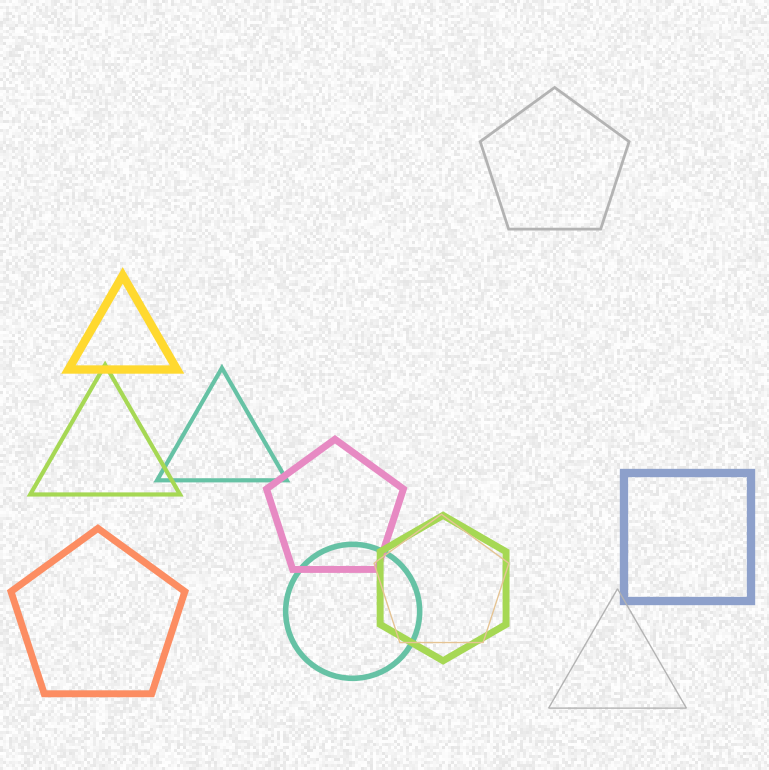[{"shape": "circle", "thickness": 2, "radius": 0.44, "center": [0.458, 0.206]}, {"shape": "triangle", "thickness": 1.5, "radius": 0.49, "center": [0.288, 0.425]}, {"shape": "pentagon", "thickness": 2.5, "radius": 0.59, "center": [0.127, 0.195]}, {"shape": "square", "thickness": 3, "radius": 0.41, "center": [0.893, 0.303]}, {"shape": "pentagon", "thickness": 2.5, "radius": 0.47, "center": [0.435, 0.336]}, {"shape": "hexagon", "thickness": 2.5, "radius": 0.47, "center": [0.575, 0.236]}, {"shape": "triangle", "thickness": 1.5, "radius": 0.56, "center": [0.137, 0.414]}, {"shape": "triangle", "thickness": 3, "radius": 0.41, "center": [0.159, 0.561]}, {"shape": "pentagon", "thickness": 0.5, "radius": 0.46, "center": [0.573, 0.24]}, {"shape": "pentagon", "thickness": 1, "radius": 0.51, "center": [0.72, 0.785]}, {"shape": "triangle", "thickness": 0.5, "radius": 0.52, "center": [0.802, 0.132]}]